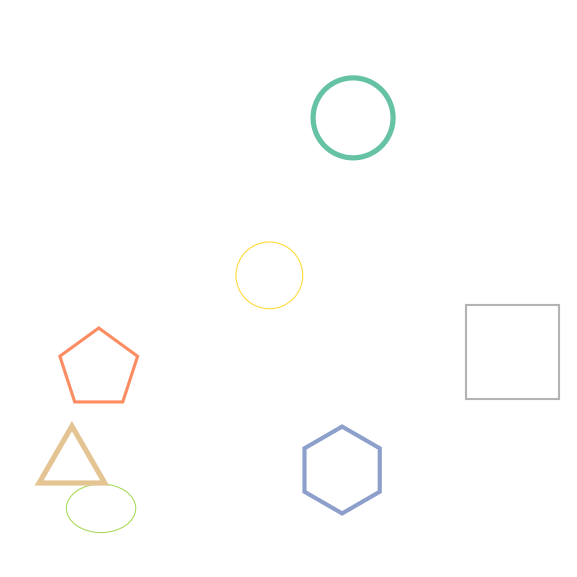[{"shape": "circle", "thickness": 2.5, "radius": 0.35, "center": [0.611, 0.795]}, {"shape": "pentagon", "thickness": 1.5, "radius": 0.35, "center": [0.171, 0.36]}, {"shape": "hexagon", "thickness": 2, "radius": 0.38, "center": [0.592, 0.185]}, {"shape": "oval", "thickness": 0.5, "radius": 0.3, "center": [0.175, 0.119]}, {"shape": "circle", "thickness": 0.5, "radius": 0.29, "center": [0.466, 0.522]}, {"shape": "triangle", "thickness": 2.5, "radius": 0.33, "center": [0.125, 0.196]}, {"shape": "square", "thickness": 1, "radius": 0.41, "center": [0.887, 0.389]}]